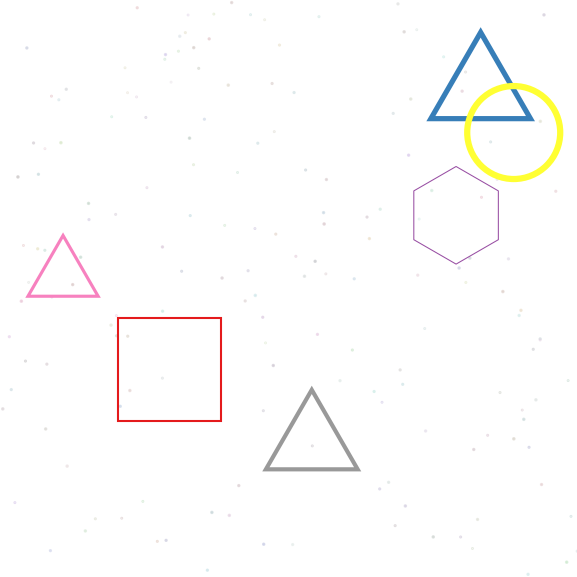[{"shape": "square", "thickness": 1, "radius": 0.45, "center": [0.293, 0.36]}, {"shape": "triangle", "thickness": 2.5, "radius": 0.5, "center": [0.832, 0.843]}, {"shape": "hexagon", "thickness": 0.5, "radius": 0.42, "center": [0.79, 0.626]}, {"shape": "circle", "thickness": 3, "radius": 0.4, "center": [0.89, 0.77]}, {"shape": "triangle", "thickness": 1.5, "radius": 0.35, "center": [0.109, 0.521]}, {"shape": "triangle", "thickness": 2, "radius": 0.46, "center": [0.54, 0.232]}]